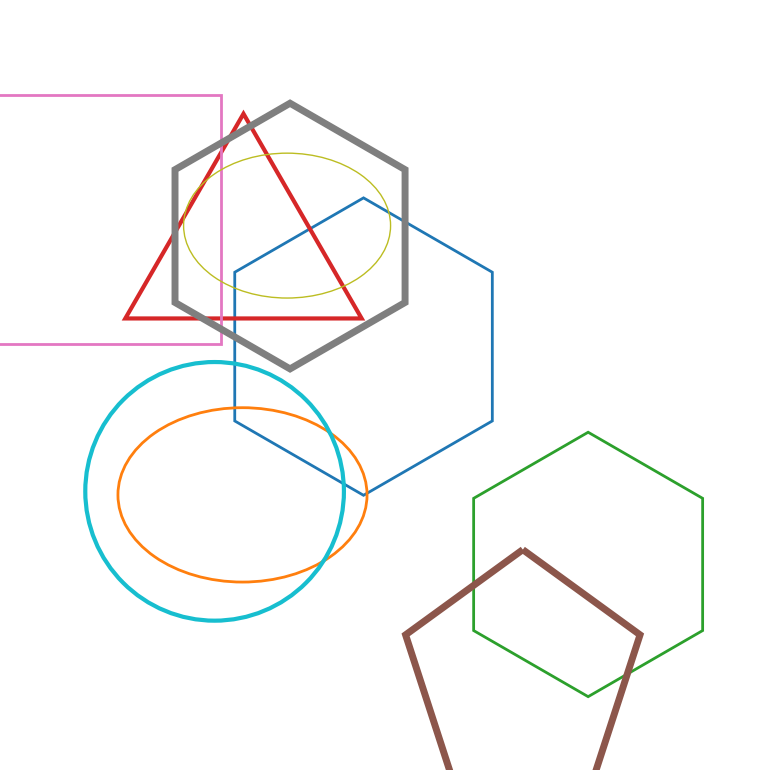[{"shape": "hexagon", "thickness": 1, "radius": 0.97, "center": [0.472, 0.55]}, {"shape": "oval", "thickness": 1, "radius": 0.81, "center": [0.315, 0.357]}, {"shape": "hexagon", "thickness": 1, "radius": 0.86, "center": [0.764, 0.267]}, {"shape": "triangle", "thickness": 1.5, "radius": 0.89, "center": [0.316, 0.675]}, {"shape": "pentagon", "thickness": 2.5, "radius": 0.8, "center": [0.679, 0.126]}, {"shape": "square", "thickness": 1, "radius": 0.81, "center": [0.125, 0.715]}, {"shape": "hexagon", "thickness": 2.5, "radius": 0.86, "center": [0.377, 0.693]}, {"shape": "oval", "thickness": 0.5, "radius": 0.67, "center": [0.373, 0.707]}, {"shape": "circle", "thickness": 1.5, "radius": 0.84, "center": [0.279, 0.362]}]